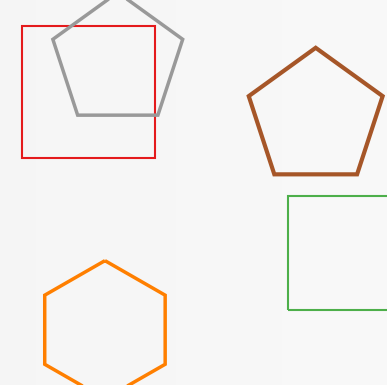[{"shape": "square", "thickness": 1.5, "radius": 0.86, "center": [0.229, 0.76]}, {"shape": "square", "thickness": 1.5, "radius": 0.74, "center": [0.89, 0.342]}, {"shape": "hexagon", "thickness": 2.5, "radius": 0.9, "center": [0.271, 0.144]}, {"shape": "pentagon", "thickness": 3, "radius": 0.91, "center": [0.815, 0.694]}, {"shape": "pentagon", "thickness": 2.5, "radius": 0.88, "center": [0.304, 0.843]}]